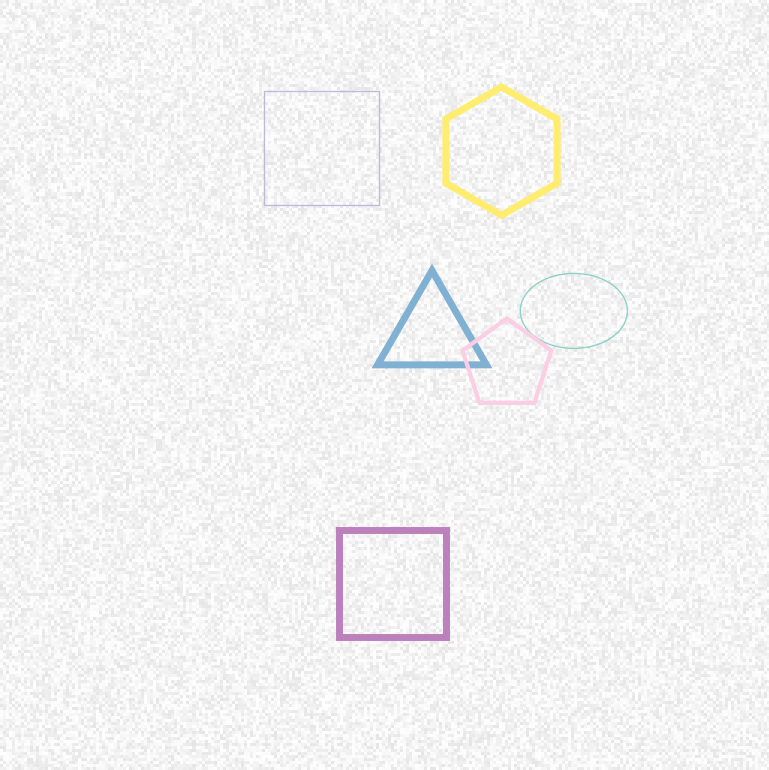[{"shape": "oval", "thickness": 0.5, "radius": 0.35, "center": [0.745, 0.596]}, {"shape": "square", "thickness": 0.5, "radius": 0.37, "center": [0.418, 0.808]}, {"shape": "triangle", "thickness": 2.5, "radius": 0.41, "center": [0.561, 0.567]}, {"shape": "pentagon", "thickness": 1.5, "radius": 0.3, "center": [0.658, 0.526]}, {"shape": "square", "thickness": 2.5, "radius": 0.35, "center": [0.51, 0.242]}, {"shape": "hexagon", "thickness": 2.5, "radius": 0.42, "center": [0.651, 0.804]}]